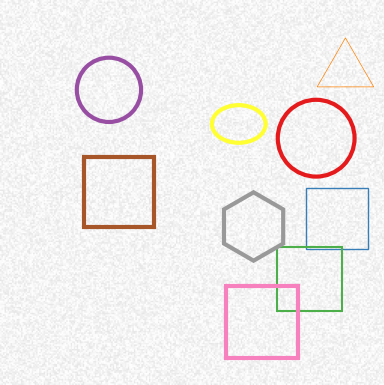[{"shape": "circle", "thickness": 3, "radius": 0.5, "center": [0.821, 0.641]}, {"shape": "square", "thickness": 1, "radius": 0.4, "center": [0.875, 0.432]}, {"shape": "square", "thickness": 1.5, "radius": 0.42, "center": [0.805, 0.275]}, {"shape": "circle", "thickness": 3, "radius": 0.42, "center": [0.283, 0.767]}, {"shape": "triangle", "thickness": 0.5, "radius": 0.42, "center": [0.897, 0.817]}, {"shape": "oval", "thickness": 3, "radius": 0.35, "center": [0.62, 0.678]}, {"shape": "square", "thickness": 3, "radius": 0.46, "center": [0.308, 0.501]}, {"shape": "square", "thickness": 3, "radius": 0.47, "center": [0.68, 0.164]}, {"shape": "hexagon", "thickness": 3, "radius": 0.44, "center": [0.659, 0.412]}]